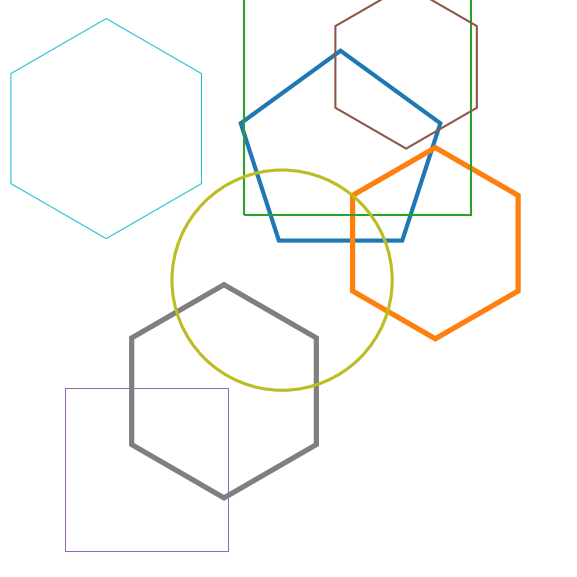[{"shape": "pentagon", "thickness": 2, "radius": 0.91, "center": [0.59, 0.73]}, {"shape": "hexagon", "thickness": 2.5, "radius": 0.83, "center": [0.754, 0.578]}, {"shape": "square", "thickness": 1, "radius": 0.98, "center": [0.619, 0.823]}, {"shape": "square", "thickness": 0.5, "radius": 0.7, "center": [0.254, 0.186]}, {"shape": "hexagon", "thickness": 1, "radius": 0.71, "center": [0.703, 0.883]}, {"shape": "hexagon", "thickness": 2.5, "radius": 0.92, "center": [0.388, 0.322]}, {"shape": "circle", "thickness": 1.5, "radius": 0.95, "center": [0.488, 0.514]}, {"shape": "hexagon", "thickness": 0.5, "radius": 0.95, "center": [0.184, 0.776]}]